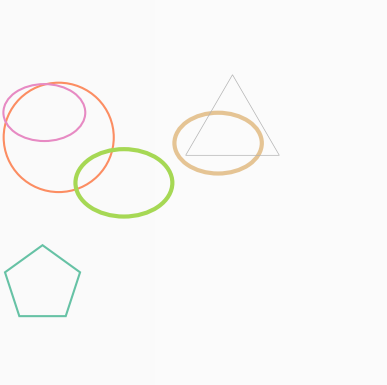[{"shape": "pentagon", "thickness": 1.5, "radius": 0.51, "center": [0.11, 0.261]}, {"shape": "circle", "thickness": 1.5, "radius": 0.71, "center": [0.152, 0.643]}, {"shape": "oval", "thickness": 1.5, "radius": 0.53, "center": [0.114, 0.708]}, {"shape": "oval", "thickness": 3, "radius": 0.63, "center": [0.32, 0.525]}, {"shape": "oval", "thickness": 3, "radius": 0.56, "center": [0.563, 0.628]}, {"shape": "triangle", "thickness": 0.5, "radius": 0.7, "center": [0.6, 0.666]}]